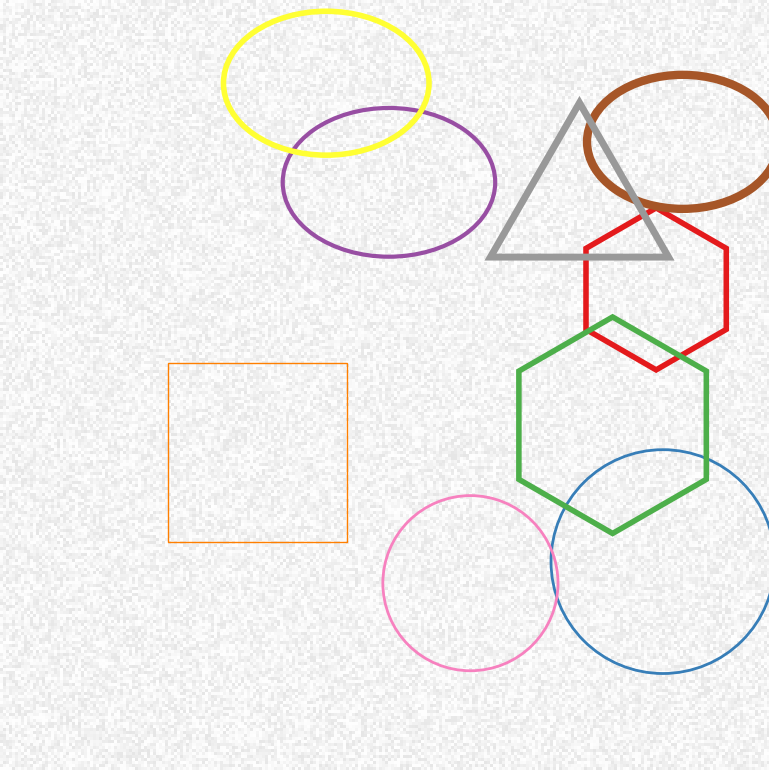[{"shape": "hexagon", "thickness": 2, "radius": 0.53, "center": [0.852, 0.625]}, {"shape": "circle", "thickness": 1, "radius": 0.73, "center": [0.861, 0.271]}, {"shape": "hexagon", "thickness": 2, "radius": 0.7, "center": [0.796, 0.448]}, {"shape": "oval", "thickness": 1.5, "radius": 0.69, "center": [0.505, 0.763]}, {"shape": "square", "thickness": 0.5, "radius": 0.58, "center": [0.335, 0.412]}, {"shape": "oval", "thickness": 2, "radius": 0.67, "center": [0.424, 0.892]}, {"shape": "oval", "thickness": 3, "radius": 0.62, "center": [0.887, 0.816]}, {"shape": "circle", "thickness": 1, "radius": 0.57, "center": [0.611, 0.243]}, {"shape": "triangle", "thickness": 2.5, "radius": 0.67, "center": [0.753, 0.733]}]